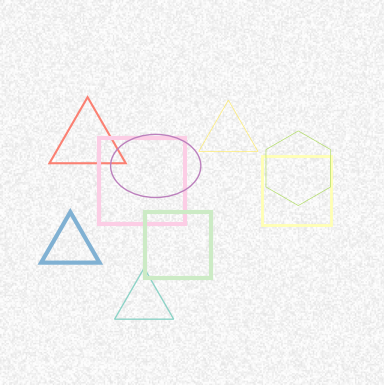[{"shape": "triangle", "thickness": 1, "radius": 0.44, "center": [0.374, 0.215]}, {"shape": "square", "thickness": 2, "radius": 0.45, "center": [0.77, 0.506]}, {"shape": "triangle", "thickness": 1.5, "radius": 0.57, "center": [0.228, 0.633]}, {"shape": "triangle", "thickness": 3, "radius": 0.44, "center": [0.183, 0.362]}, {"shape": "hexagon", "thickness": 0.5, "radius": 0.48, "center": [0.775, 0.563]}, {"shape": "square", "thickness": 3, "radius": 0.56, "center": [0.369, 0.531]}, {"shape": "oval", "thickness": 1, "radius": 0.59, "center": [0.404, 0.569]}, {"shape": "square", "thickness": 3, "radius": 0.42, "center": [0.462, 0.364]}, {"shape": "triangle", "thickness": 0.5, "radius": 0.44, "center": [0.593, 0.651]}]